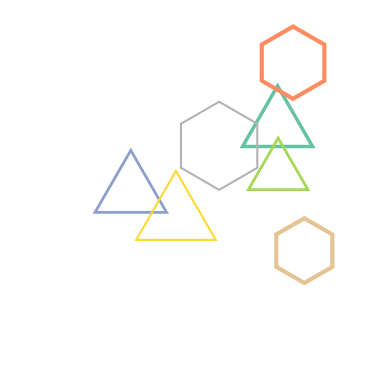[{"shape": "triangle", "thickness": 2.5, "radius": 0.52, "center": [0.721, 0.672]}, {"shape": "hexagon", "thickness": 3, "radius": 0.47, "center": [0.761, 0.837]}, {"shape": "triangle", "thickness": 2, "radius": 0.54, "center": [0.34, 0.502]}, {"shape": "triangle", "thickness": 2, "radius": 0.45, "center": [0.722, 0.552]}, {"shape": "triangle", "thickness": 1.5, "radius": 0.6, "center": [0.457, 0.436]}, {"shape": "hexagon", "thickness": 3, "radius": 0.42, "center": [0.79, 0.349]}, {"shape": "hexagon", "thickness": 1.5, "radius": 0.57, "center": [0.569, 0.621]}]